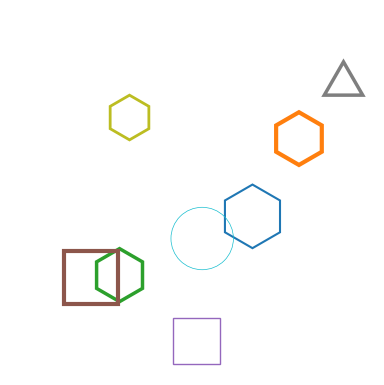[{"shape": "hexagon", "thickness": 1.5, "radius": 0.41, "center": [0.656, 0.438]}, {"shape": "hexagon", "thickness": 3, "radius": 0.34, "center": [0.777, 0.64]}, {"shape": "hexagon", "thickness": 2.5, "radius": 0.34, "center": [0.311, 0.285]}, {"shape": "square", "thickness": 1, "radius": 0.3, "center": [0.511, 0.114]}, {"shape": "square", "thickness": 3, "radius": 0.35, "center": [0.236, 0.279]}, {"shape": "triangle", "thickness": 2.5, "radius": 0.29, "center": [0.892, 0.782]}, {"shape": "hexagon", "thickness": 2, "radius": 0.29, "center": [0.336, 0.695]}, {"shape": "circle", "thickness": 0.5, "radius": 0.41, "center": [0.525, 0.38]}]